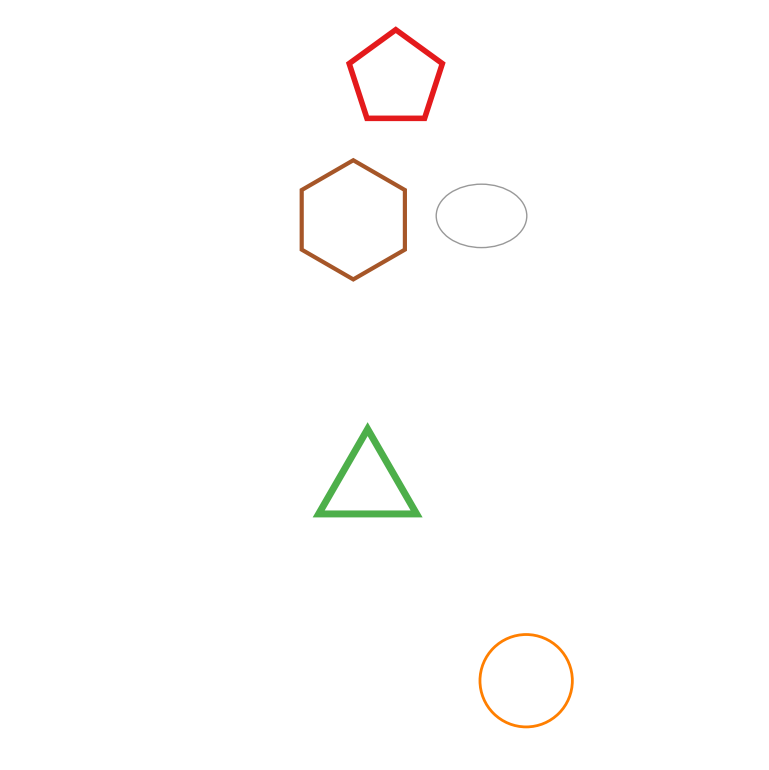[{"shape": "pentagon", "thickness": 2, "radius": 0.32, "center": [0.514, 0.898]}, {"shape": "triangle", "thickness": 2.5, "radius": 0.37, "center": [0.477, 0.369]}, {"shape": "circle", "thickness": 1, "radius": 0.3, "center": [0.683, 0.116]}, {"shape": "hexagon", "thickness": 1.5, "radius": 0.39, "center": [0.459, 0.715]}, {"shape": "oval", "thickness": 0.5, "radius": 0.29, "center": [0.625, 0.72]}]